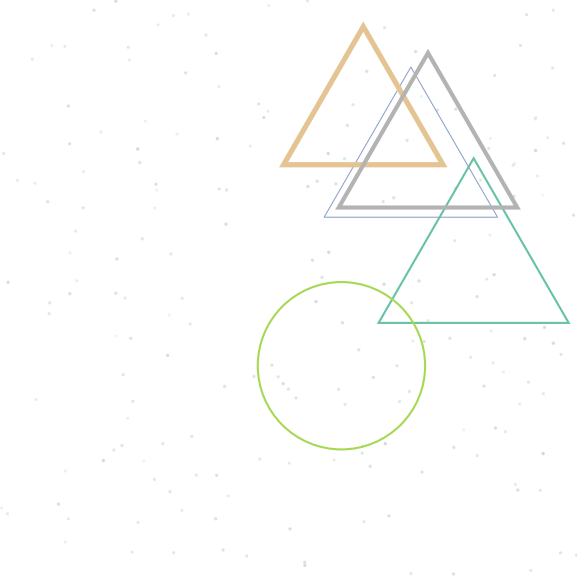[{"shape": "triangle", "thickness": 1, "radius": 0.95, "center": [0.82, 0.535]}, {"shape": "triangle", "thickness": 0.5, "radius": 0.87, "center": [0.711, 0.71]}, {"shape": "circle", "thickness": 1, "radius": 0.72, "center": [0.591, 0.366]}, {"shape": "triangle", "thickness": 2.5, "radius": 0.8, "center": [0.629, 0.794]}, {"shape": "triangle", "thickness": 2, "radius": 0.89, "center": [0.741, 0.729]}]